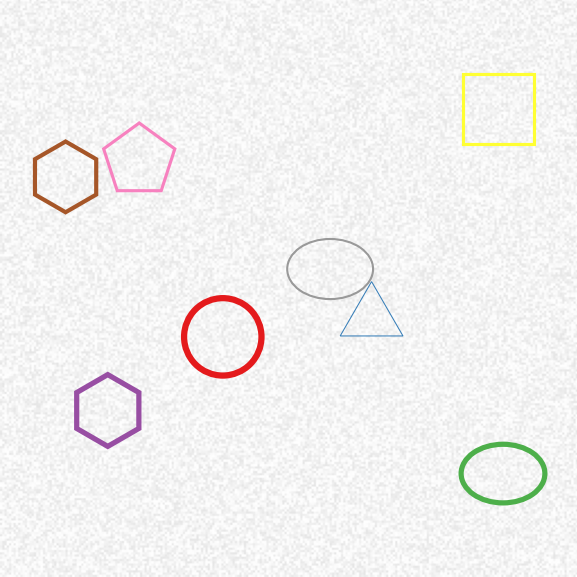[{"shape": "circle", "thickness": 3, "radius": 0.34, "center": [0.386, 0.416]}, {"shape": "triangle", "thickness": 0.5, "radius": 0.31, "center": [0.643, 0.449]}, {"shape": "oval", "thickness": 2.5, "radius": 0.36, "center": [0.871, 0.179]}, {"shape": "hexagon", "thickness": 2.5, "radius": 0.31, "center": [0.187, 0.288]}, {"shape": "square", "thickness": 1.5, "radius": 0.3, "center": [0.863, 0.811]}, {"shape": "hexagon", "thickness": 2, "radius": 0.31, "center": [0.114, 0.693]}, {"shape": "pentagon", "thickness": 1.5, "radius": 0.32, "center": [0.241, 0.721]}, {"shape": "oval", "thickness": 1, "radius": 0.37, "center": [0.572, 0.533]}]